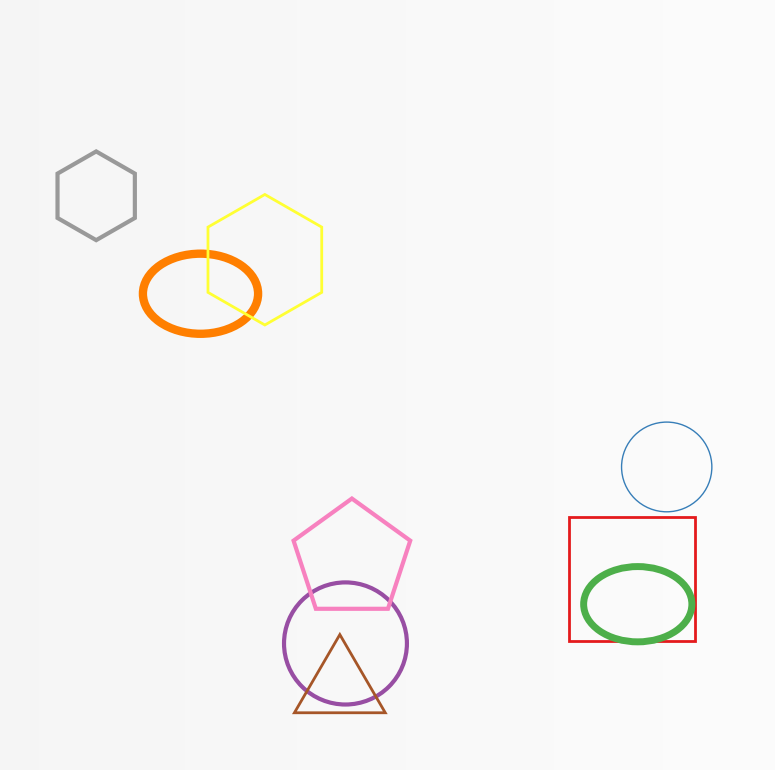[{"shape": "square", "thickness": 1, "radius": 0.4, "center": [0.816, 0.248]}, {"shape": "circle", "thickness": 0.5, "radius": 0.29, "center": [0.86, 0.394]}, {"shape": "oval", "thickness": 2.5, "radius": 0.35, "center": [0.823, 0.215]}, {"shape": "circle", "thickness": 1.5, "radius": 0.4, "center": [0.446, 0.164]}, {"shape": "oval", "thickness": 3, "radius": 0.37, "center": [0.259, 0.619]}, {"shape": "hexagon", "thickness": 1, "radius": 0.42, "center": [0.342, 0.663]}, {"shape": "triangle", "thickness": 1, "radius": 0.34, "center": [0.439, 0.108]}, {"shape": "pentagon", "thickness": 1.5, "radius": 0.4, "center": [0.454, 0.273]}, {"shape": "hexagon", "thickness": 1.5, "radius": 0.29, "center": [0.124, 0.746]}]